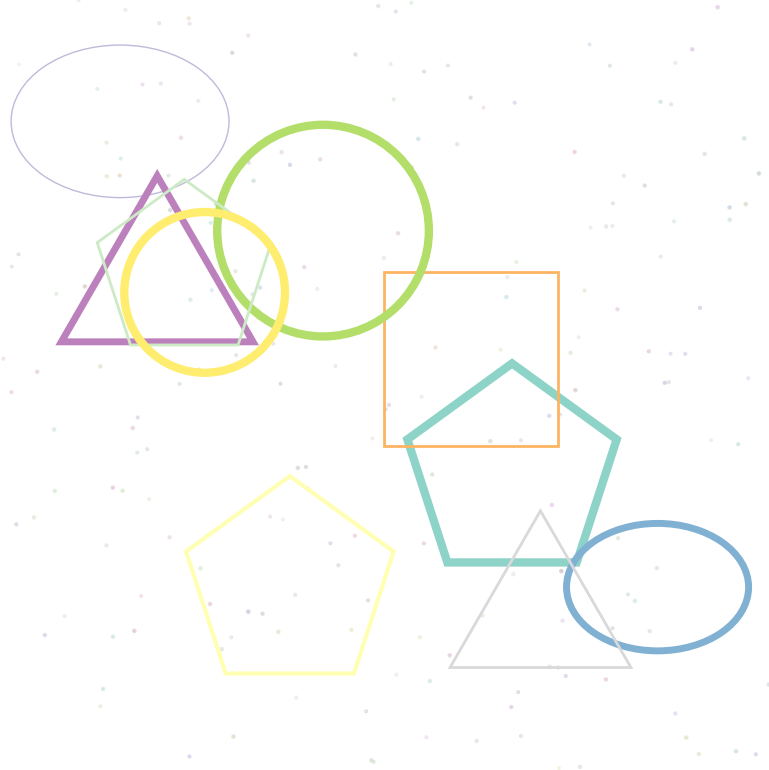[{"shape": "pentagon", "thickness": 3, "radius": 0.71, "center": [0.665, 0.385]}, {"shape": "pentagon", "thickness": 1.5, "radius": 0.71, "center": [0.376, 0.24]}, {"shape": "oval", "thickness": 0.5, "radius": 0.71, "center": [0.156, 0.842]}, {"shape": "oval", "thickness": 2.5, "radius": 0.59, "center": [0.854, 0.237]}, {"shape": "square", "thickness": 1, "radius": 0.56, "center": [0.612, 0.534]}, {"shape": "circle", "thickness": 3, "radius": 0.69, "center": [0.42, 0.7]}, {"shape": "triangle", "thickness": 1, "radius": 0.68, "center": [0.702, 0.201]}, {"shape": "triangle", "thickness": 2.5, "radius": 0.72, "center": [0.204, 0.628]}, {"shape": "pentagon", "thickness": 1, "radius": 0.59, "center": [0.239, 0.648]}, {"shape": "circle", "thickness": 3, "radius": 0.52, "center": [0.266, 0.62]}]